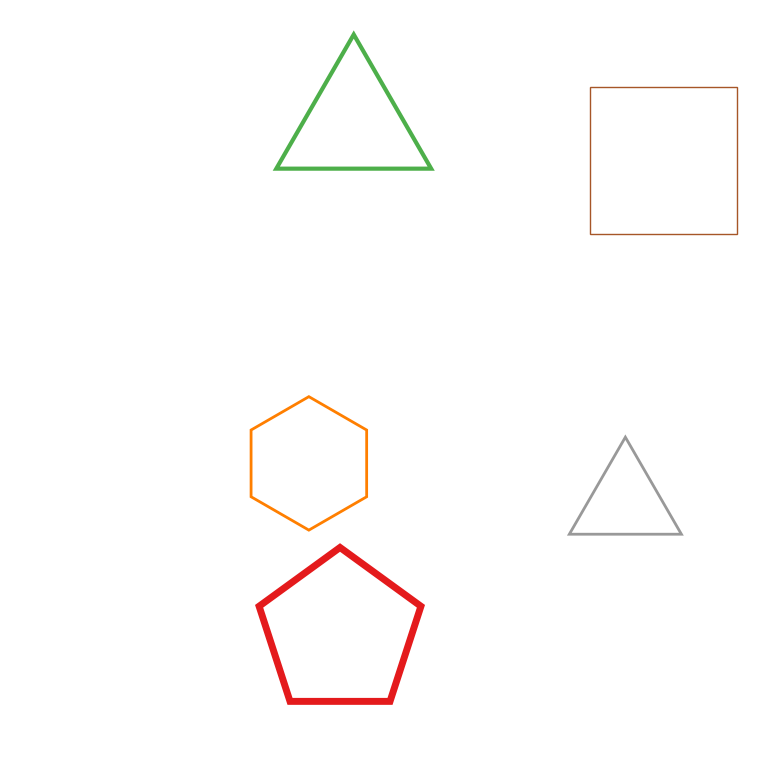[{"shape": "pentagon", "thickness": 2.5, "radius": 0.55, "center": [0.442, 0.179]}, {"shape": "triangle", "thickness": 1.5, "radius": 0.58, "center": [0.459, 0.839]}, {"shape": "hexagon", "thickness": 1, "radius": 0.43, "center": [0.401, 0.398]}, {"shape": "square", "thickness": 0.5, "radius": 0.48, "center": [0.862, 0.792]}, {"shape": "triangle", "thickness": 1, "radius": 0.42, "center": [0.812, 0.348]}]